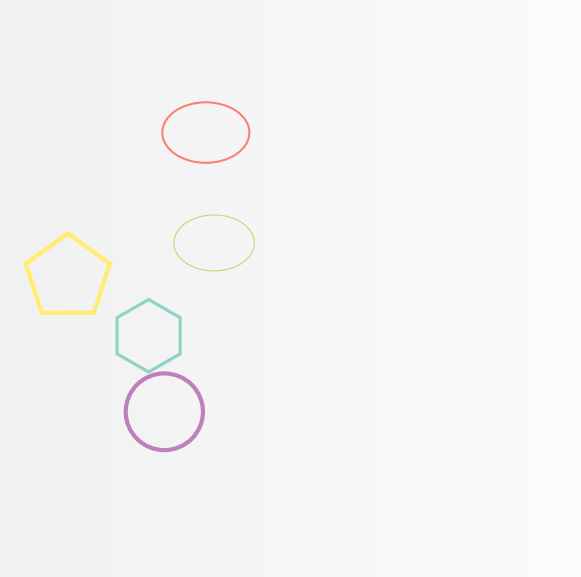[{"shape": "hexagon", "thickness": 1.5, "radius": 0.31, "center": [0.256, 0.418]}, {"shape": "oval", "thickness": 1, "radius": 0.37, "center": [0.354, 0.77]}, {"shape": "oval", "thickness": 0.5, "radius": 0.35, "center": [0.368, 0.578]}, {"shape": "circle", "thickness": 2, "radius": 0.33, "center": [0.283, 0.286]}, {"shape": "pentagon", "thickness": 2, "radius": 0.38, "center": [0.117, 0.519]}]